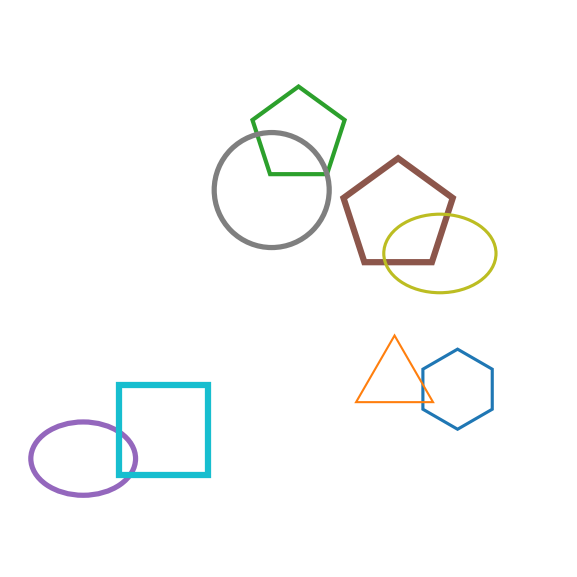[{"shape": "hexagon", "thickness": 1.5, "radius": 0.35, "center": [0.792, 0.325]}, {"shape": "triangle", "thickness": 1, "radius": 0.38, "center": [0.683, 0.341]}, {"shape": "pentagon", "thickness": 2, "radius": 0.42, "center": [0.517, 0.765]}, {"shape": "oval", "thickness": 2.5, "radius": 0.45, "center": [0.144, 0.205]}, {"shape": "pentagon", "thickness": 3, "radius": 0.5, "center": [0.689, 0.626]}, {"shape": "circle", "thickness": 2.5, "radius": 0.5, "center": [0.47, 0.67]}, {"shape": "oval", "thickness": 1.5, "radius": 0.49, "center": [0.762, 0.56]}, {"shape": "square", "thickness": 3, "radius": 0.39, "center": [0.283, 0.255]}]